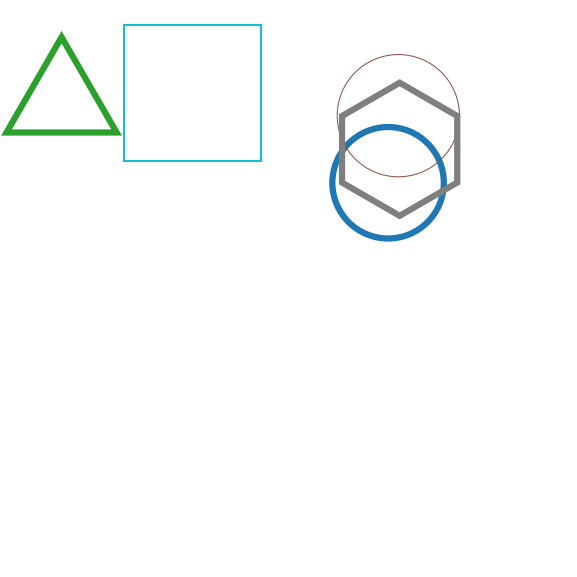[{"shape": "circle", "thickness": 3, "radius": 0.48, "center": [0.672, 0.683]}, {"shape": "triangle", "thickness": 3, "radius": 0.55, "center": [0.107, 0.825]}, {"shape": "circle", "thickness": 0.5, "radius": 0.53, "center": [0.69, 0.799]}, {"shape": "hexagon", "thickness": 3, "radius": 0.58, "center": [0.692, 0.741]}, {"shape": "square", "thickness": 1, "radius": 0.59, "center": [0.333, 0.838]}]